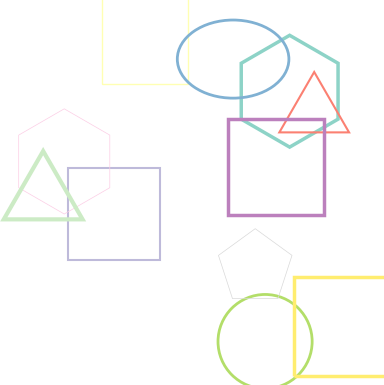[{"shape": "hexagon", "thickness": 2.5, "radius": 0.73, "center": [0.752, 0.763]}, {"shape": "square", "thickness": 1, "radius": 0.56, "center": [0.378, 0.893]}, {"shape": "square", "thickness": 1.5, "radius": 0.6, "center": [0.297, 0.443]}, {"shape": "triangle", "thickness": 1.5, "radius": 0.52, "center": [0.816, 0.708]}, {"shape": "oval", "thickness": 2, "radius": 0.72, "center": [0.605, 0.847]}, {"shape": "circle", "thickness": 2, "radius": 0.61, "center": [0.689, 0.113]}, {"shape": "hexagon", "thickness": 0.5, "radius": 0.68, "center": [0.167, 0.581]}, {"shape": "pentagon", "thickness": 0.5, "radius": 0.5, "center": [0.663, 0.306]}, {"shape": "square", "thickness": 2.5, "radius": 0.62, "center": [0.717, 0.565]}, {"shape": "triangle", "thickness": 3, "radius": 0.59, "center": [0.112, 0.489]}, {"shape": "square", "thickness": 2.5, "radius": 0.64, "center": [0.893, 0.152]}]